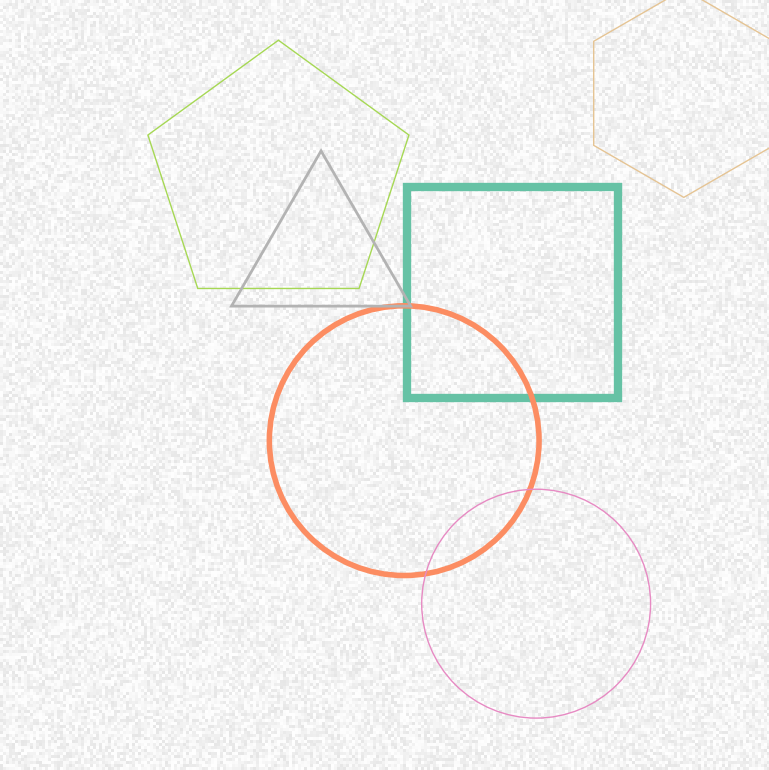[{"shape": "square", "thickness": 3, "radius": 0.68, "center": [0.665, 0.62]}, {"shape": "circle", "thickness": 2, "radius": 0.88, "center": [0.525, 0.428]}, {"shape": "circle", "thickness": 0.5, "radius": 0.74, "center": [0.696, 0.216]}, {"shape": "pentagon", "thickness": 0.5, "radius": 0.89, "center": [0.362, 0.77]}, {"shape": "hexagon", "thickness": 0.5, "radius": 0.68, "center": [0.888, 0.879]}, {"shape": "triangle", "thickness": 1, "radius": 0.67, "center": [0.417, 0.67]}]